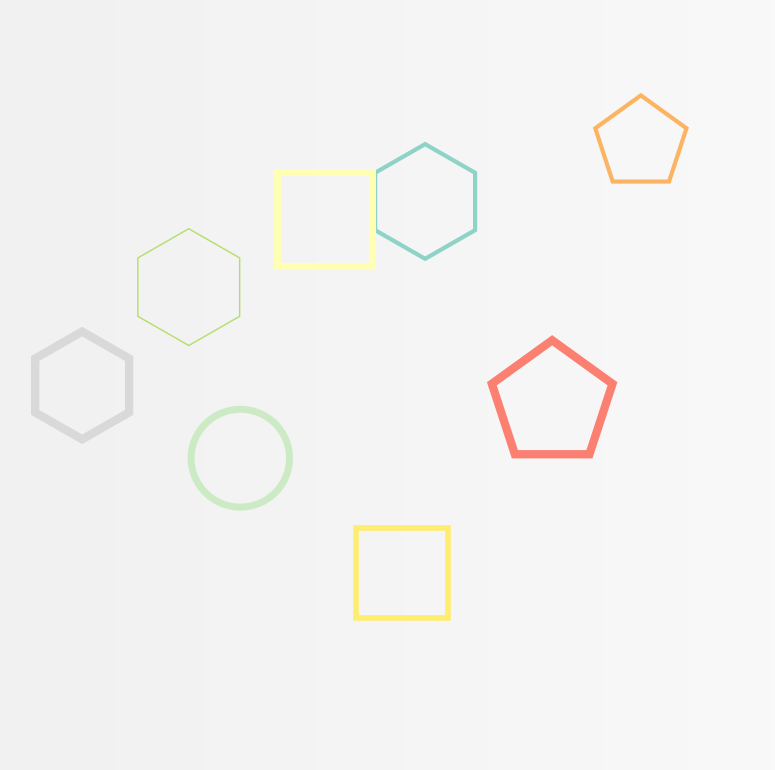[{"shape": "hexagon", "thickness": 1.5, "radius": 0.37, "center": [0.549, 0.738]}, {"shape": "square", "thickness": 2.5, "radius": 0.31, "center": [0.419, 0.715]}, {"shape": "pentagon", "thickness": 3, "radius": 0.41, "center": [0.712, 0.476]}, {"shape": "pentagon", "thickness": 1.5, "radius": 0.31, "center": [0.827, 0.814]}, {"shape": "hexagon", "thickness": 0.5, "radius": 0.38, "center": [0.244, 0.627]}, {"shape": "hexagon", "thickness": 3, "radius": 0.35, "center": [0.106, 0.499]}, {"shape": "circle", "thickness": 2.5, "radius": 0.32, "center": [0.31, 0.405]}, {"shape": "square", "thickness": 2, "radius": 0.29, "center": [0.519, 0.256]}]